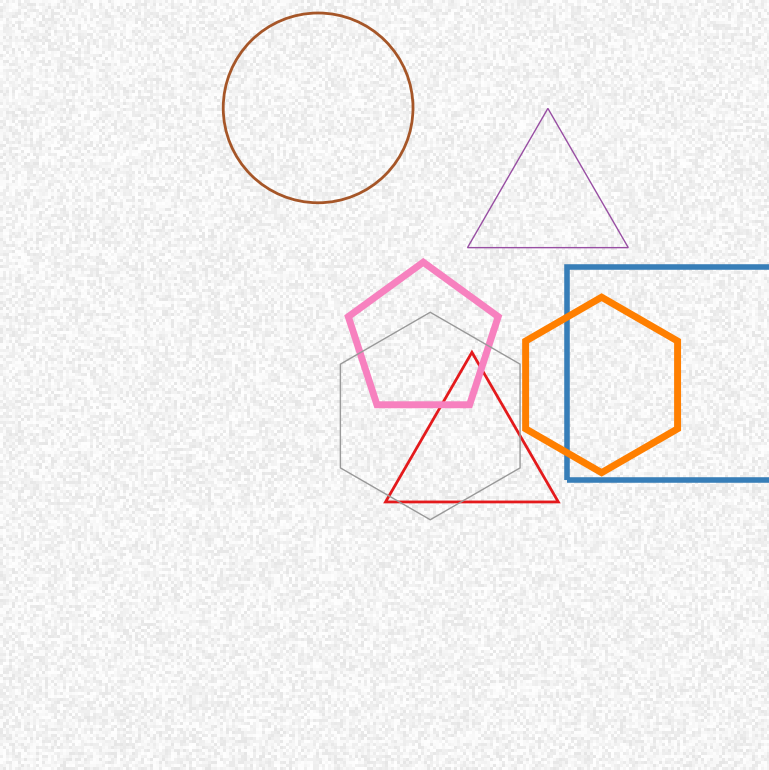[{"shape": "triangle", "thickness": 1, "radius": 0.65, "center": [0.613, 0.413]}, {"shape": "square", "thickness": 2, "radius": 0.69, "center": [0.875, 0.515]}, {"shape": "triangle", "thickness": 0.5, "radius": 0.6, "center": [0.712, 0.739]}, {"shape": "hexagon", "thickness": 2.5, "radius": 0.57, "center": [0.781, 0.5]}, {"shape": "circle", "thickness": 1, "radius": 0.62, "center": [0.413, 0.86]}, {"shape": "pentagon", "thickness": 2.5, "radius": 0.51, "center": [0.55, 0.557]}, {"shape": "hexagon", "thickness": 0.5, "radius": 0.67, "center": [0.559, 0.46]}]